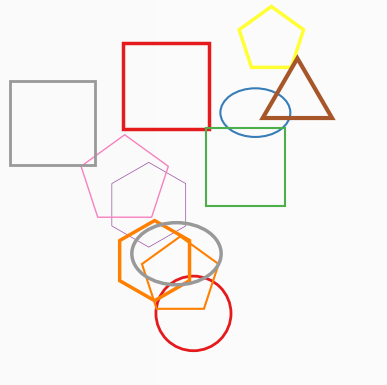[{"shape": "circle", "thickness": 2, "radius": 0.48, "center": [0.499, 0.186]}, {"shape": "square", "thickness": 2.5, "radius": 0.56, "center": [0.428, 0.776]}, {"shape": "oval", "thickness": 1.5, "radius": 0.45, "center": [0.659, 0.707]}, {"shape": "square", "thickness": 1.5, "radius": 0.51, "center": [0.633, 0.566]}, {"shape": "hexagon", "thickness": 0.5, "radius": 0.55, "center": [0.384, 0.468]}, {"shape": "pentagon", "thickness": 1.5, "radius": 0.52, "center": [0.465, 0.282]}, {"shape": "hexagon", "thickness": 2.5, "radius": 0.52, "center": [0.399, 0.323]}, {"shape": "pentagon", "thickness": 2.5, "radius": 0.44, "center": [0.7, 0.896]}, {"shape": "triangle", "thickness": 3, "radius": 0.52, "center": [0.767, 0.745]}, {"shape": "pentagon", "thickness": 1, "radius": 0.59, "center": [0.322, 0.532]}, {"shape": "square", "thickness": 2, "radius": 0.55, "center": [0.136, 0.68]}, {"shape": "oval", "thickness": 2.5, "radius": 0.58, "center": [0.455, 0.341]}]